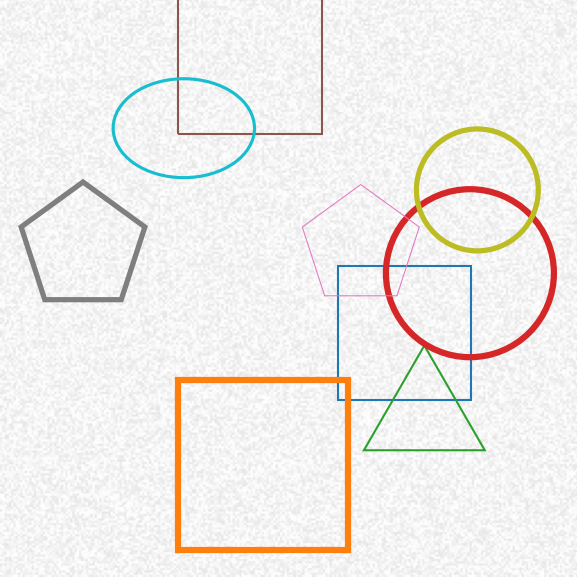[{"shape": "square", "thickness": 1, "radius": 0.58, "center": [0.7, 0.422]}, {"shape": "square", "thickness": 3, "radius": 0.73, "center": [0.455, 0.194]}, {"shape": "triangle", "thickness": 1, "radius": 0.6, "center": [0.735, 0.28]}, {"shape": "circle", "thickness": 3, "radius": 0.73, "center": [0.814, 0.526]}, {"shape": "square", "thickness": 1, "radius": 0.63, "center": [0.433, 0.893]}, {"shape": "pentagon", "thickness": 0.5, "radius": 0.53, "center": [0.625, 0.573]}, {"shape": "pentagon", "thickness": 2.5, "radius": 0.56, "center": [0.144, 0.571]}, {"shape": "circle", "thickness": 2.5, "radius": 0.53, "center": [0.827, 0.67]}, {"shape": "oval", "thickness": 1.5, "radius": 0.61, "center": [0.318, 0.777]}]